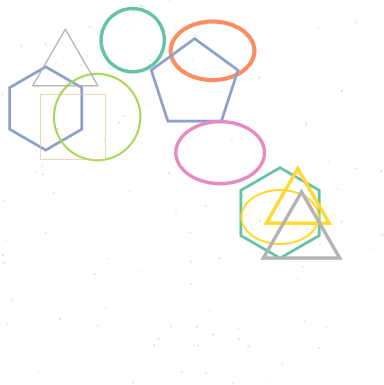[{"shape": "hexagon", "thickness": 2, "radius": 0.59, "center": [0.727, 0.447]}, {"shape": "circle", "thickness": 2.5, "radius": 0.41, "center": [0.345, 0.896]}, {"shape": "oval", "thickness": 3, "radius": 0.54, "center": [0.552, 0.868]}, {"shape": "hexagon", "thickness": 2, "radius": 0.54, "center": [0.119, 0.718]}, {"shape": "pentagon", "thickness": 2, "radius": 0.59, "center": [0.506, 0.781]}, {"shape": "oval", "thickness": 2.5, "radius": 0.58, "center": [0.572, 0.604]}, {"shape": "circle", "thickness": 1.5, "radius": 0.56, "center": [0.252, 0.696]}, {"shape": "triangle", "thickness": 2.5, "radius": 0.47, "center": [0.773, 0.467]}, {"shape": "oval", "thickness": 1.5, "radius": 0.5, "center": [0.727, 0.436]}, {"shape": "square", "thickness": 0.5, "radius": 0.42, "center": [0.189, 0.67]}, {"shape": "triangle", "thickness": 2.5, "radius": 0.57, "center": [0.783, 0.387]}, {"shape": "triangle", "thickness": 1, "radius": 0.49, "center": [0.17, 0.826]}]